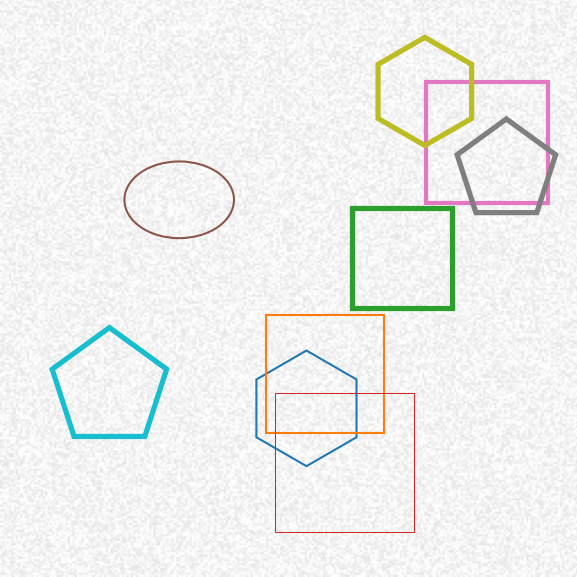[{"shape": "hexagon", "thickness": 1, "radius": 0.5, "center": [0.531, 0.292]}, {"shape": "square", "thickness": 1, "radius": 0.51, "center": [0.563, 0.352]}, {"shape": "square", "thickness": 2.5, "radius": 0.43, "center": [0.696, 0.552]}, {"shape": "square", "thickness": 0.5, "radius": 0.6, "center": [0.597, 0.198]}, {"shape": "oval", "thickness": 1, "radius": 0.47, "center": [0.31, 0.653]}, {"shape": "square", "thickness": 2, "radius": 0.53, "center": [0.844, 0.753]}, {"shape": "pentagon", "thickness": 2.5, "radius": 0.45, "center": [0.877, 0.703]}, {"shape": "hexagon", "thickness": 2.5, "radius": 0.47, "center": [0.736, 0.841]}, {"shape": "pentagon", "thickness": 2.5, "radius": 0.52, "center": [0.189, 0.328]}]